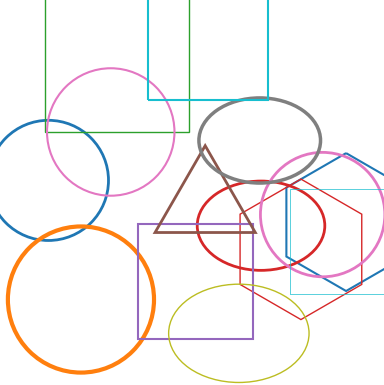[{"shape": "circle", "thickness": 2, "radius": 0.78, "center": [0.126, 0.531]}, {"shape": "hexagon", "thickness": 1.5, "radius": 0.9, "center": [0.899, 0.423]}, {"shape": "circle", "thickness": 3, "radius": 0.95, "center": [0.21, 0.222]}, {"shape": "square", "thickness": 1, "radius": 0.93, "center": [0.303, 0.843]}, {"shape": "hexagon", "thickness": 1, "radius": 0.91, "center": [0.782, 0.352]}, {"shape": "oval", "thickness": 2, "radius": 0.83, "center": [0.678, 0.414]}, {"shape": "square", "thickness": 1.5, "radius": 0.75, "center": [0.508, 0.269]}, {"shape": "triangle", "thickness": 2, "radius": 0.75, "center": [0.533, 0.471]}, {"shape": "circle", "thickness": 2, "radius": 0.81, "center": [0.838, 0.443]}, {"shape": "circle", "thickness": 1.5, "radius": 0.83, "center": [0.288, 0.657]}, {"shape": "oval", "thickness": 2.5, "radius": 0.79, "center": [0.675, 0.635]}, {"shape": "oval", "thickness": 1, "radius": 0.91, "center": [0.62, 0.134]}, {"shape": "square", "thickness": 0.5, "radius": 0.68, "center": [0.888, 0.372]}, {"shape": "square", "thickness": 1.5, "radius": 0.78, "center": [0.541, 0.898]}]